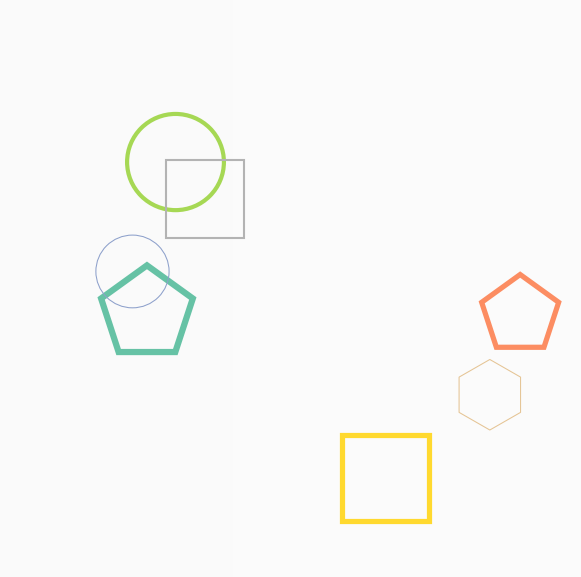[{"shape": "pentagon", "thickness": 3, "radius": 0.41, "center": [0.253, 0.457]}, {"shape": "pentagon", "thickness": 2.5, "radius": 0.35, "center": [0.895, 0.454]}, {"shape": "circle", "thickness": 0.5, "radius": 0.31, "center": [0.228, 0.529]}, {"shape": "circle", "thickness": 2, "radius": 0.42, "center": [0.302, 0.719]}, {"shape": "square", "thickness": 2.5, "radius": 0.37, "center": [0.663, 0.171]}, {"shape": "hexagon", "thickness": 0.5, "radius": 0.31, "center": [0.843, 0.316]}, {"shape": "square", "thickness": 1, "radius": 0.34, "center": [0.353, 0.655]}]